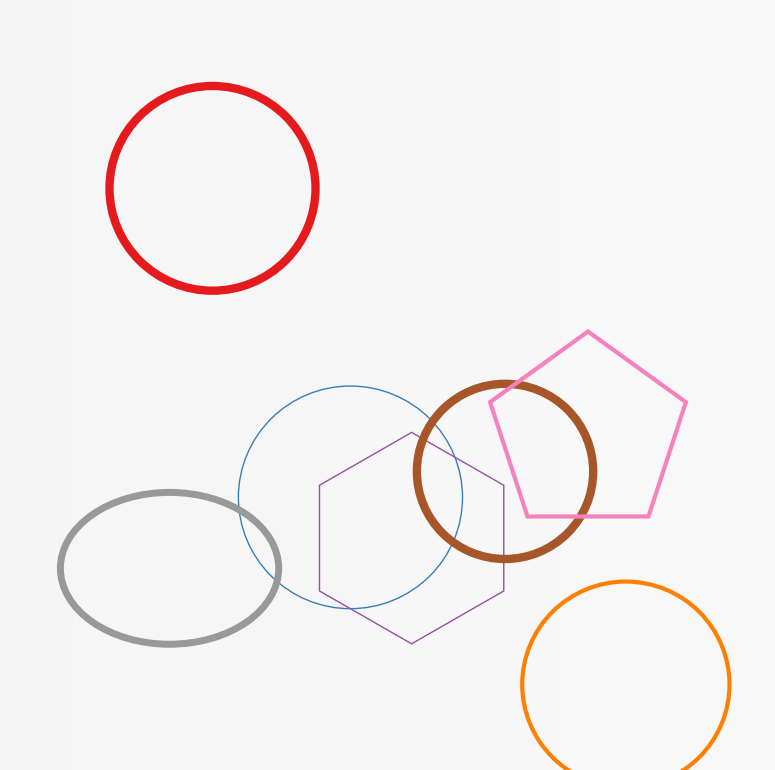[{"shape": "circle", "thickness": 3, "radius": 0.66, "center": [0.274, 0.755]}, {"shape": "circle", "thickness": 0.5, "radius": 0.72, "center": [0.452, 0.354]}, {"shape": "hexagon", "thickness": 0.5, "radius": 0.69, "center": [0.531, 0.301]}, {"shape": "circle", "thickness": 1.5, "radius": 0.67, "center": [0.808, 0.111]}, {"shape": "circle", "thickness": 3, "radius": 0.57, "center": [0.652, 0.388]}, {"shape": "pentagon", "thickness": 1.5, "radius": 0.66, "center": [0.759, 0.437]}, {"shape": "oval", "thickness": 2.5, "radius": 0.7, "center": [0.219, 0.262]}]